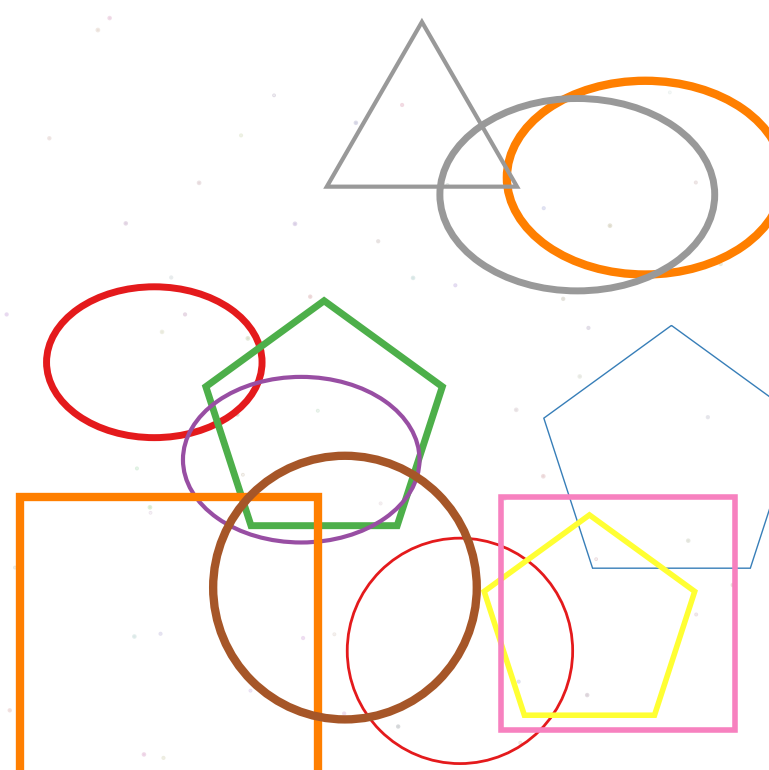[{"shape": "oval", "thickness": 2.5, "radius": 0.7, "center": [0.2, 0.53]}, {"shape": "circle", "thickness": 1, "radius": 0.73, "center": [0.597, 0.155]}, {"shape": "pentagon", "thickness": 0.5, "radius": 0.87, "center": [0.872, 0.403]}, {"shape": "pentagon", "thickness": 2.5, "radius": 0.81, "center": [0.421, 0.448]}, {"shape": "oval", "thickness": 1.5, "radius": 0.77, "center": [0.391, 0.403]}, {"shape": "square", "thickness": 3, "radius": 0.97, "center": [0.219, 0.161]}, {"shape": "oval", "thickness": 3, "radius": 0.9, "center": [0.838, 0.769]}, {"shape": "pentagon", "thickness": 2, "radius": 0.72, "center": [0.766, 0.187]}, {"shape": "circle", "thickness": 3, "radius": 0.86, "center": [0.448, 0.237]}, {"shape": "square", "thickness": 2, "radius": 0.76, "center": [0.802, 0.203]}, {"shape": "oval", "thickness": 2.5, "radius": 0.89, "center": [0.75, 0.747]}, {"shape": "triangle", "thickness": 1.5, "radius": 0.71, "center": [0.548, 0.829]}]